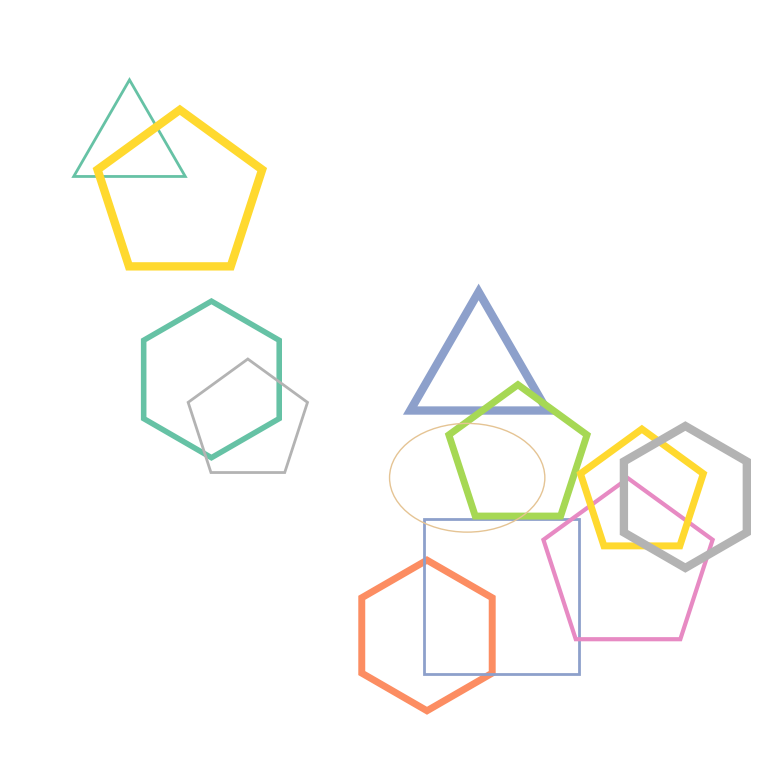[{"shape": "triangle", "thickness": 1, "radius": 0.42, "center": [0.168, 0.813]}, {"shape": "hexagon", "thickness": 2, "radius": 0.51, "center": [0.275, 0.507]}, {"shape": "hexagon", "thickness": 2.5, "radius": 0.49, "center": [0.555, 0.175]}, {"shape": "triangle", "thickness": 3, "radius": 0.51, "center": [0.622, 0.518]}, {"shape": "square", "thickness": 1, "radius": 0.5, "center": [0.652, 0.225]}, {"shape": "pentagon", "thickness": 1.5, "radius": 0.58, "center": [0.816, 0.263]}, {"shape": "pentagon", "thickness": 2.5, "radius": 0.47, "center": [0.673, 0.406]}, {"shape": "pentagon", "thickness": 3, "radius": 0.56, "center": [0.234, 0.745]}, {"shape": "pentagon", "thickness": 2.5, "radius": 0.42, "center": [0.834, 0.359]}, {"shape": "oval", "thickness": 0.5, "radius": 0.5, "center": [0.607, 0.38]}, {"shape": "hexagon", "thickness": 3, "radius": 0.46, "center": [0.89, 0.355]}, {"shape": "pentagon", "thickness": 1, "radius": 0.41, "center": [0.322, 0.452]}]